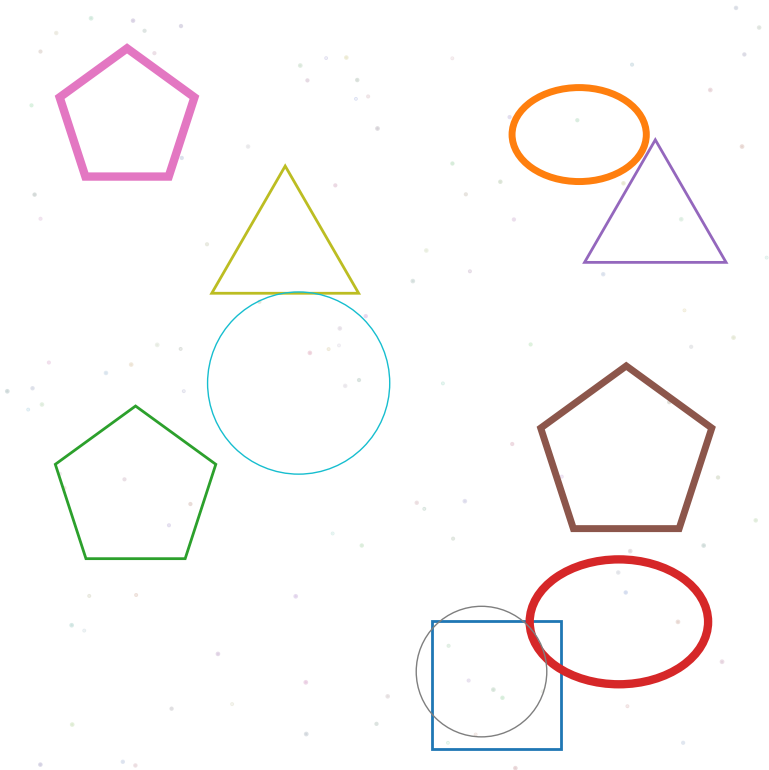[{"shape": "square", "thickness": 1, "radius": 0.42, "center": [0.645, 0.11]}, {"shape": "oval", "thickness": 2.5, "radius": 0.44, "center": [0.752, 0.825]}, {"shape": "pentagon", "thickness": 1, "radius": 0.55, "center": [0.176, 0.363]}, {"shape": "oval", "thickness": 3, "radius": 0.58, "center": [0.804, 0.192]}, {"shape": "triangle", "thickness": 1, "radius": 0.53, "center": [0.851, 0.712]}, {"shape": "pentagon", "thickness": 2.5, "radius": 0.58, "center": [0.813, 0.408]}, {"shape": "pentagon", "thickness": 3, "radius": 0.46, "center": [0.165, 0.845]}, {"shape": "circle", "thickness": 0.5, "radius": 0.42, "center": [0.625, 0.128]}, {"shape": "triangle", "thickness": 1, "radius": 0.55, "center": [0.37, 0.674]}, {"shape": "circle", "thickness": 0.5, "radius": 0.59, "center": [0.388, 0.503]}]